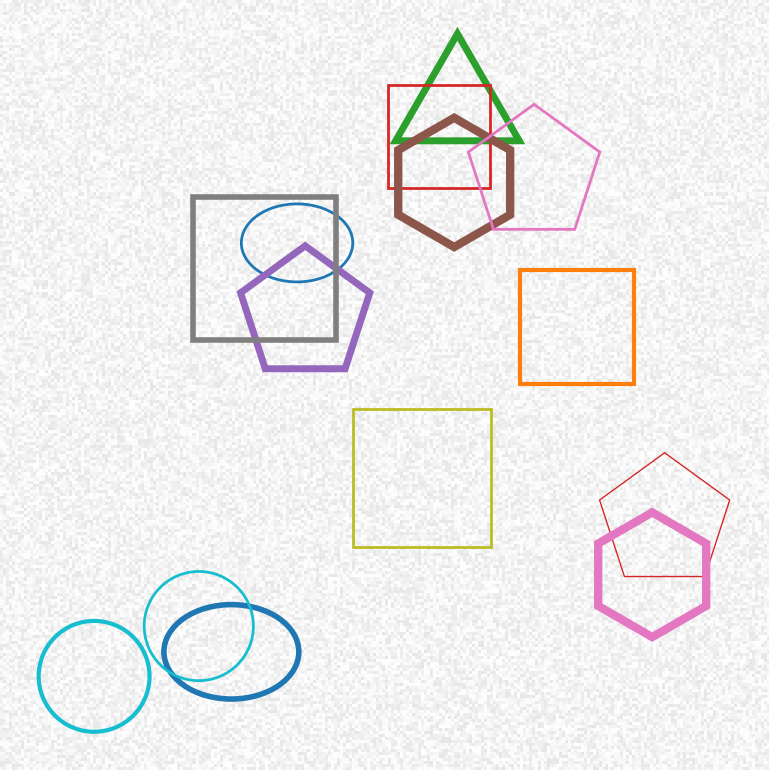[{"shape": "oval", "thickness": 2, "radius": 0.44, "center": [0.3, 0.153]}, {"shape": "oval", "thickness": 1, "radius": 0.36, "center": [0.386, 0.685]}, {"shape": "square", "thickness": 1.5, "radius": 0.37, "center": [0.749, 0.575]}, {"shape": "triangle", "thickness": 2.5, "radius": 0.46, "center": [0.594, 0.863]}, {"shape": "pentagon", "thickness": 0.5, "radius": 0.44, "center": [0.863, 0.323]}, {"shape": "square", "thickness": 1, "radius": 0.33, "center": [0.57, 0.822]}, {"shape": "pentagon", "thickness": 2.5, "radius": 0.44, "center": [0.396, 0.592]}, {"shape": "hexagon", "thickness": 3, "radius": 0.42, "center": [0.59, 0.763]}, {"shape": "pentagon", "thickness": 1, "radius": 0.45, "center": [0.694, 0.775]}, {"shape": "hexagon", "thickness": 3, "radius": 0.4, "center": [0.847, 0.254]}, {"shape": "square", "thickness": 2, "radius": 0.46, "center": [0.344, 0.651]}, {"shape": "square", "thickness": 1, "radius": 0.45, "center": [0.548, 0.38]}, {"shape": "circle", "thickness": 1, "radius": 0.35, "center": [0.258, 0.187]}, {"shape": "circle", "thickness": 1.5, "radius": 0.36, "center": [0.122, 0.122]}]